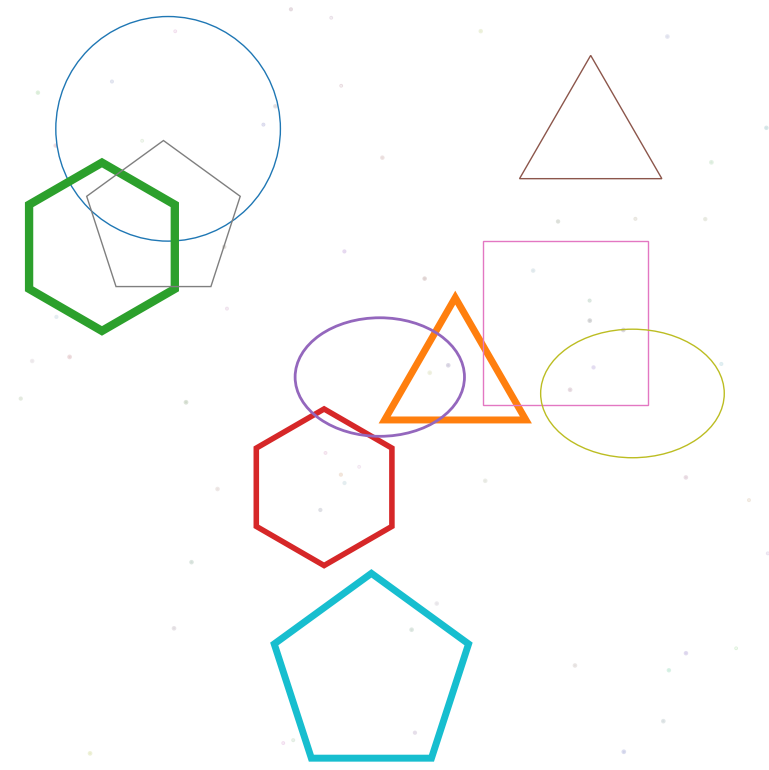[{"shape": "circle", "thickness": 0.5, "radius": 0.73, "center": [0.218, 0.833]}, {"shape": "triangle", "thickness": 2.5, "radius": 0.53, "center": [0.591, 0.508]}, {"shape": "hexagon", "thickness": 3, "radius": 0.55, "center": [0.132, 0.68]}, {"shape": "hexagon", "thickness": 2, "radius": 0.51, "center": [0.421, 0.367]}, {"shape": "oval", "thickness": 1, "radius": 0.55, "center": [0.493, 0.51]}, {"shape": "triangle", "thickness": 0.5, "radius": 0.53, "center": [0.767, 0.821]}, {"shape": "square", "thickness": 0.5, "radius": 0.53, "center": [0.734, 0.581]}, {"shape": "pentagon", "thickness": 0.5, "radius": 0.52, "center": [0.212, 0.713]}, {"shape": "oval", "thickness": 0.5, "radius": 0.6, "center": [0.821, 0.489]}, {"shape": "pentagon", "thickness": 2.5, "radius": 0.66, "center": [0.482, 0.123]}]